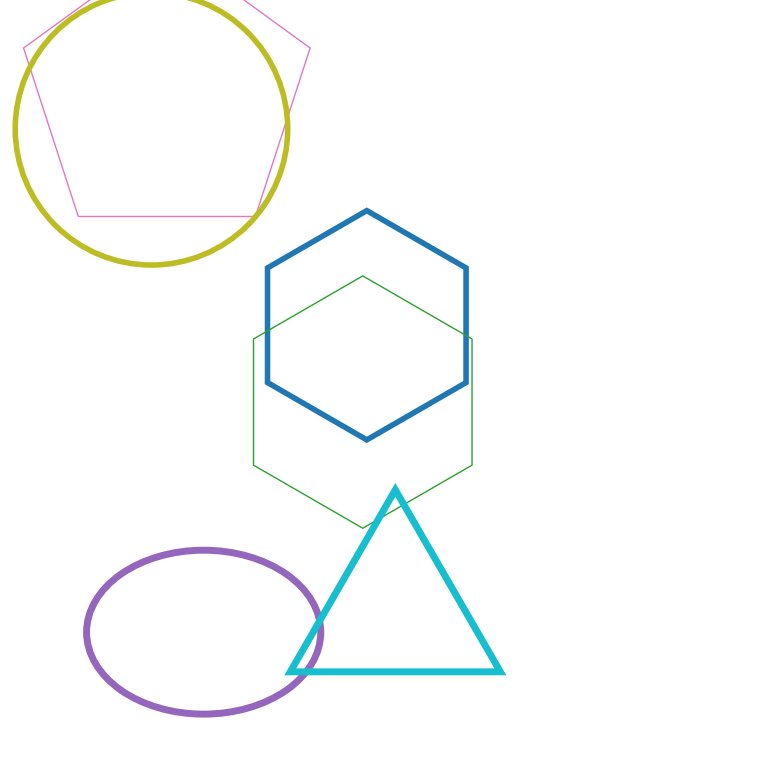[{"shape": "hexagon", "thickness": 2, "radius": 0.74, "center": [0.476, 0.578]}, {"shape": "hexagon", "thickness": 0.5, "radius": 0.82, "center": [0.471, 0.478]}, {"shape": "oval", "thickness": 2.5, "radius": 0.76, "center": [0.265, 0.179]}, {"shape": "pentagon", "thickness": 0.5, "radius": 0.98, "center": [0.217, 0.877]}, {"shape": "circle", "thickness": 2, "radius": 0.88, "center": [0.197, 0.833]}, {"shape": "triangle", "thickness": 2.5, "radius": 0.79, "center": [0.513, 0.206]}]